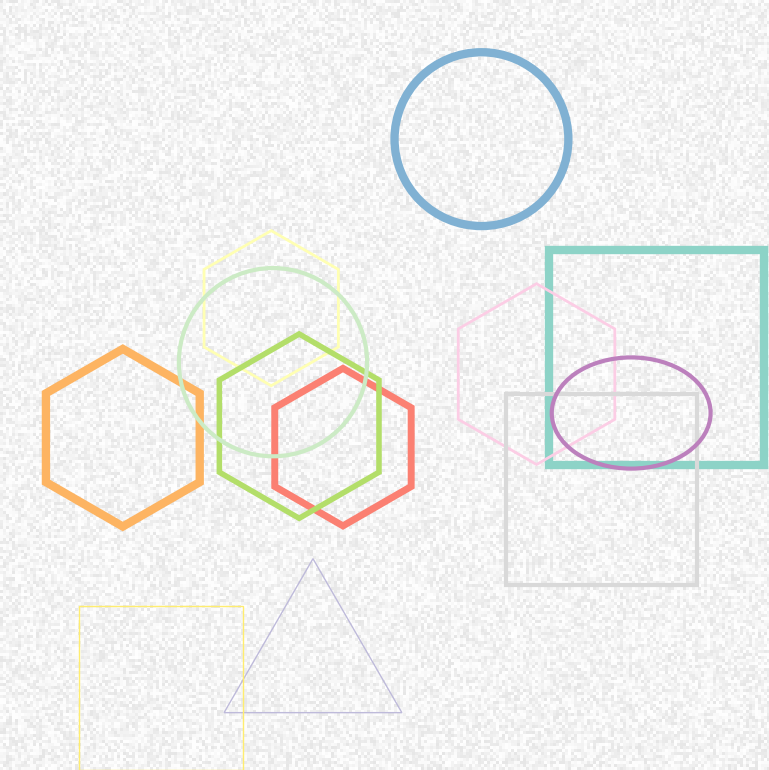[{"shape": "square", "thickness": 3, "radius": 0.7, "center": [0.853, 0.535]}, {"shape": "hexagon", "thickness": 1, "radius": 0.5, "center": [0.352, 0.6]}, {"shape": "triangle", "thickness": 0.5, "radius": 0.67, "center": [0.406, 0.141]}, {"shape": "hexagon", "thickness": 2.5, "radius": 0.51, "center": [0.445, 0.419]}, {"shape": "circle", "thickness": 3, "radius": 0.56, "center": [0.625, 0.819]}, {"shape": "hexagon", "thickness": 3, "radius": 0.58, "center": [0.16, 0.432]}, {"shape": "hexagon", "thickness": 2, "radius": 0.6, "center": [0.389, 0.447]}, {"shape": "hexagon", "thickness": 1, "radius": 0.59, "center": [0.697, 0.514]}, {"shape": "square", "thickness": 1.5, "radius": 0.62, "center": [0.781, 0.364]}, {"shape": "oval", "thickness": 1.5, "radius": 0.52, "center": [0.82, 0.464]}, {"shape": "circle", "thickness": 1.5, "radius": 0.61, "center": [0.355, 0.53]}, {"shape": "square", "thickness": 0.5, "radius": 0.53, "center": [0.209, 0.106]}]